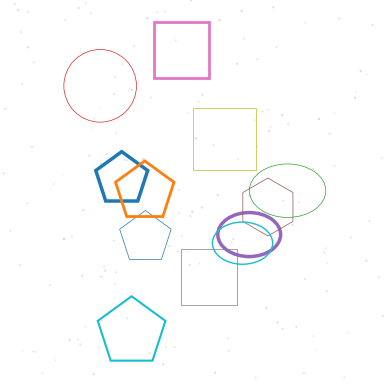[{"shape": "pentagon", "thickness": 2.5, "radius": 0.35, "center": [0.316, 0.535]}, {"shape": "pentagon", "thickness": 0.5, "radius": 0.35, "center": [0.378, 0.383]}, {"shape": "pentagon", "thickness": 2, "radius": 0.4, "center": [0.376, 0.502]}, {"shape": "oval", "thickness": 0.5, "radius": 0.5, "center": [0.747, 0.505]}, {"shape": "circle", "thickness": 0.5, "radius": 0.47, "center": [0.26, 0.777]}, {"shape": "oval", "thickness": 2.5, "radius": 0.41, "center": [0.647, 0.391]}, {"shape": "hexagon", "thickness": 0.5, "radius": 0.38, "center": [0.696, 0.462]}, {"shape": "square", "thickness": 2, "radius": 0.36, "center": [0.472, 0.871]}, {"shape": "square", "thickness": 0.5, "radius": 0.36, "center": [0.542, 0.281]}, {"shape": "square", "thickness": 0.5, "radius": 0.41, "center": [0.583, 0.639]}, {"shape": "pentagon", "thickness": 1.5, "radius": 0.46, "center": [0.342, 0.138]}, {"shape": "oval", "thickness": 1, "radius": 0.39, "center": [0.63, 0.368]}]